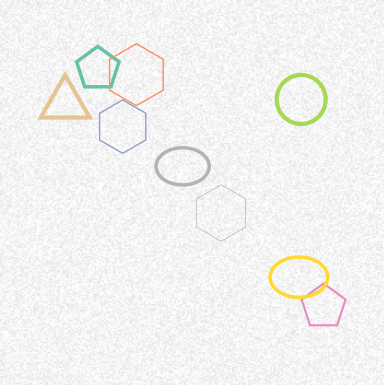[{"shape": "pentagon", "thickness": 2.5, "radius": 0.29, "center": [0.254, 0.821]}, {"shape": "hexagon", "thickness": 1, "radius": 0.4, "center": [0.354, 0.806]}, {"shape": "hexagon", "thickness": 1, "radius": 0.35, "center": [0.319, 0.671]}, {"shape": "pentagon", "thickness": 1.5, "radius": 0.3, "center": [0.84, 0.204]}, {"shape": "circle", "thickness": 3, "radius": 0.32, "center": [0.782, 0.742]}, {"shape": "oval", "thickness": 2.5, "radius": 0.37, "center": [0.776, 0.28]}, {"shape": "triangle", "thickness": 3, "radius": 0.37, "center": [0.169, 0.732]}, {"shape": "hexagon", "thickness": 0.5, "radius": 0.37, "center": [0.574, 0.447]}, {"shape": "oval", "thickness": 2.5, "radius": 0.35, "center": [0.474, 0.568]}]